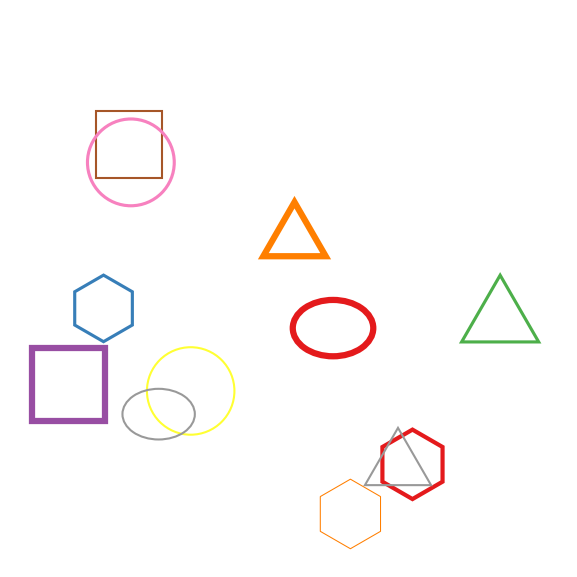[{"shape": "oval", "thickness": 3, "radius": 0.35, "center": [0.577, 0.431]}, {"shape": "hexagon", "thickness": 2, "radius": 0.3, "center": [0.714, 0.195]}, {"shape": "hexagon", "thickness": 1.5, "radius": 0.29, "center": [0.179, 0.465]}, {"shape": "triangle", "thickness": 1.5, "radius": 0.39, "center": [0.866, 0.446]}, {"shape": "square", "thickness": 3, "radius": 0.32, "center": [0.119, 0.334]}, {"shape": "triangle", "thickness": 3, "radius": 0.31, "center": [0.51, 0.587]}, {"shape": "hexagon", "thickness": 0.5, "radius": 0.3, "center": [0.607, 0.109]}, {"shape": "circle", "thickness": 1, "radius": 0.38, "center": [0.33, 0.322]}, {"shape": "square", "thickness": 1, "radius": 0.29, "center": [0.224, 0.749]}, {"shape": "circle", "thickness": 1.5, "radius": 0.38, "center": [0.227, 0.718]}, {"shape": "oval", "thickness": 1, "radius": 0.31, "center": [0.275, 0.282]}, {"shape": "triangle", "thickness": 1, "radius": 0.33, "center": [0.689, 0.192]}]